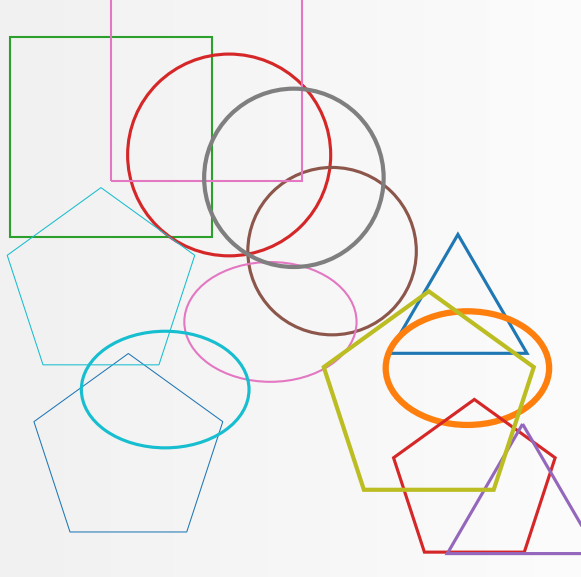[{"shape": "pentagon", "thickness": 0.5, "radius": 0.85, "center": [0.221, 0.216]}, {"shape": "triangle", "thickness": 1.5, "radius": 0.69, "center": [0.788, 0.456]}, {"shape": "oval", "thickness": 3, "radius": 0.7, "center": [0.804, 0.362]}, {"shape": "square", "thickness": 1, "radius": 0.87, "center": [0.191, 0.762]}, {"shape": "pentagon", "thickness": 1.5, "radius": 0.73, "center": [0.816, 0.161]}, {"shape": "circle", "thickness": 1.5, "radius": 0.87, "center": [0.394, 0.731]}, {"shape": "triangle", "thickness": 1.5, "radius": 0.75, "center": [0.899, 0.115]}, {"shape": "circle", "thickness": 1.5, "radius": 0.72, "center": [0.571, 0.564]}, {"shape": "oval", "thickness": 1, "radius": 0.74, "center": [0.465, 0.442]}, {"shape": "square", "thickness": 1, "radius": 0.82, "center": [0.356, 0.851]}, {"shape": "circle", "thickness": 2, "radius": 0.77, "center": [0.506, 0.691]}, {"shape": "pentagon", "thickness": 2, "radius": 0.95, "center": [0.738, 0.305]}, {"shape": "oval", "thickness": 1.5, "radius": 0.72, "center": [0.284, 0.325]}, {"shape": "pentagon", "thickness": 0.5, "radius": 0.85, "center": [0.174, 0.505]}]